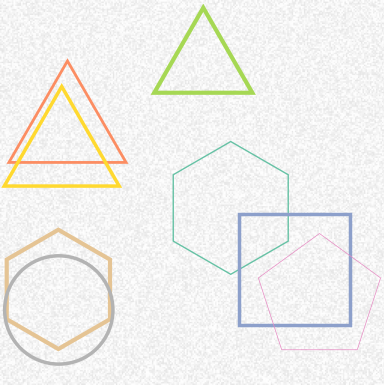[{"shape": "hexagon", "thickness": 1, "radius": 0.86, "center": [0.599, 0.46]}, {"shape": "triangle", "thickness": 2, "radius": 0.88, "center": [0.175, 0.666]}, {"shape": "square", "thickness": 2.5, "radius": 0.72, "center": [0.764, 0.3]}, {"shape": "pentagon", "thickness": 0.5, "radius": 0.83, "center": [0.83, 0.227]}, {"shape": "triangle", "thickness": 3, "radius": 0.74, "center": [0.528, 0.833]}, {"shape": "triangle", "thickness": 2.5, "radius": 0.86, "center": [0.16, 0.603]}, {"shape": "hexagon", "thickness": 3, "radius": 0.77, "center": [0.152, 0.248]}, {"shape": "circle", "thickness": 2.5, "radius": 0.7, "center": [0.153, 0.195]}]